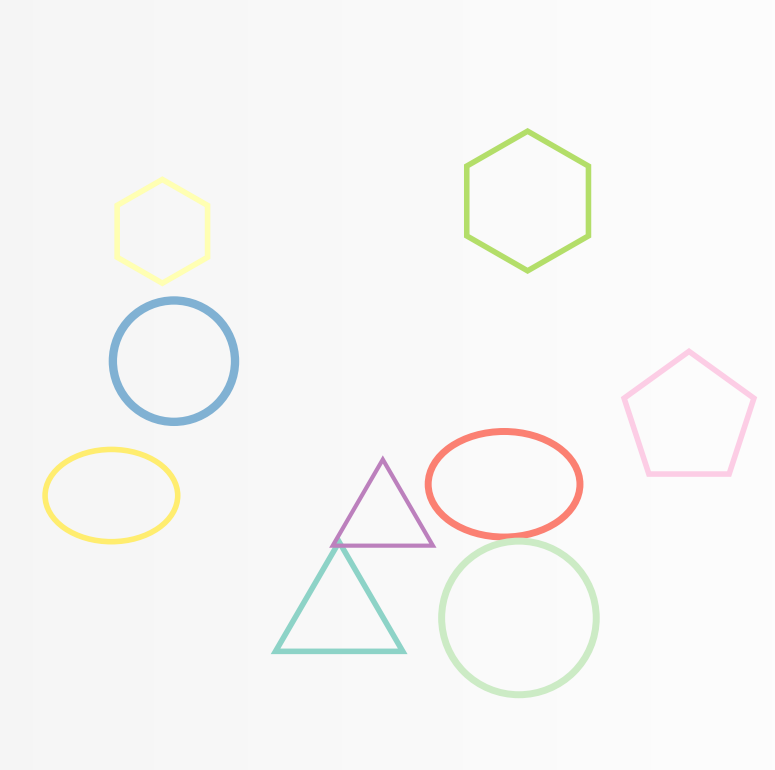[{"shape": "triangle", "thickness": 2, "radius": 0.47, "center": [0.438, 0.201]}, {"shape": "hexagon", "thickness": 2, "radius": 0.34, "center": [0.209, 0.7]}, {"shape": "oval", "thickness": 2.5, "radius": 0.49, "center": [0.65, 0.371]}, {"shape": "circle", "thickness": 3, "radius": 0.39, "center": [0.224, 0.531]}, {"shape": "hexagon", "thickness": 2, "radius": 0.45, "center": [0.681, 0.739]}, {"shape": "pentagon", "thickness": 2, "radius": 0.44, "center": [0.889, 0.456]}, {"shape": "triangle", "thickness": 1.5, "radius": 0.37, "center": [0.494, 0.329]}, {"shape": "circle", "thickness": 2.5, "radius": 0.5, "center": [0.67, 0.197]}, {"shape": "oval", "thickness": 2, "radius": 0.43, "center": [0.144, 0.356]}]